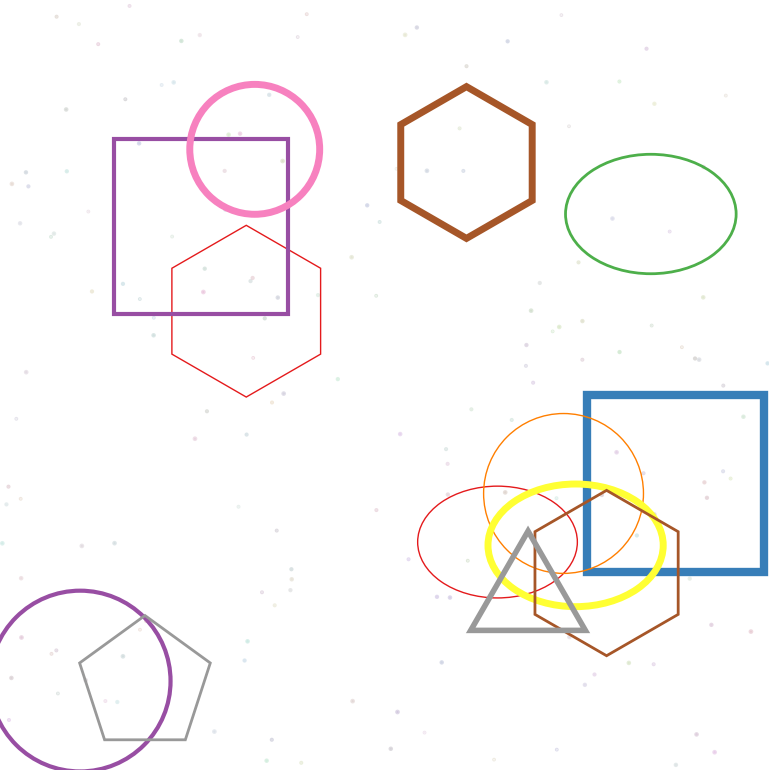[{"shape": "hexagon", "thickness": 0.5, "radius": 0.56, "center": [0.32, 0.596]}, {"shape": "oval", "thickness": 0.5, "radius": 0.52, "center": [0.646, 0.296]}, {"shape": "square", "thickness": 3, "radius": 0.58, "center": [0.877, 0.372]}, {"shape": "oval", "thickness": 1, "radius": 0.55, "center": [0.845, 0.722]}, {"shape": "circle", "thickness": 1.5, "radius": 0.59, "center": [0.104, 0.115]}, {"shape": "square", "thickness": 1.5, "radius": 0.57, "center": [0.261, 0.706]}, {"shape": "circle", "thickness": 0.5, "radius": 0.52, "center": [0.732, 0.359]}, {"shape": "oval", "thickness": 2.5, "radius": 0.57, "center": [0.748, 0.292]}, {"shape": "hexagon", "thickness": 2.5, "radius": 0.49, "center": [0.606, 0.789]}, {"shape": "hexagon", "thickness": 1, "radius": 0.54, "center": [0.788, 0.256]}, {"shape": "circle", "thickness": 2.5, "radius": 0.42, "center": [0.331, 0.806]}, {"shape": "pentagon", "thickness": 1, "radius": 0.45, "center": [0.188, 0.111]}, {"shape": "triangle", "thickness": 2, "radius": 0.43, "center": [0.686, 0.224]}]